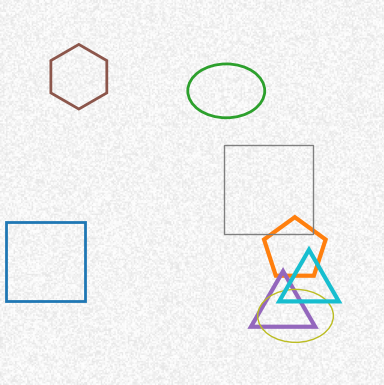[{"shape": "square", "thickness": 2, "radius": 0.52, "center": [0.119, 0.321]}, {"shape": "pentagon", "thickness": 3, "radius": 0.42, "center": [0.766, 0.352]}, {"shape": "oval", "thickness": 2, "radius": 0.5, "center": [0.588, 0.764]}, {"shape": "triangle", "thickness": 3, "radius": 0.48, "center": [0.735, 0.199]}, {"shape": "hexagon", "thickness": 2, "radius": 0.42, "center": [0.205, 0.801]}, {"shape": "square", "thickness": 1, "radius": 0.58, "center": [0.697, 0.507]}, {"shape": "oval", "thickness": 1, "radius": 0.49, "center": [0.768, 0.18]}, {"shape": "triangle", "thickness": 3, "radius": 0.45, "center": [0.803, 0.262]}]